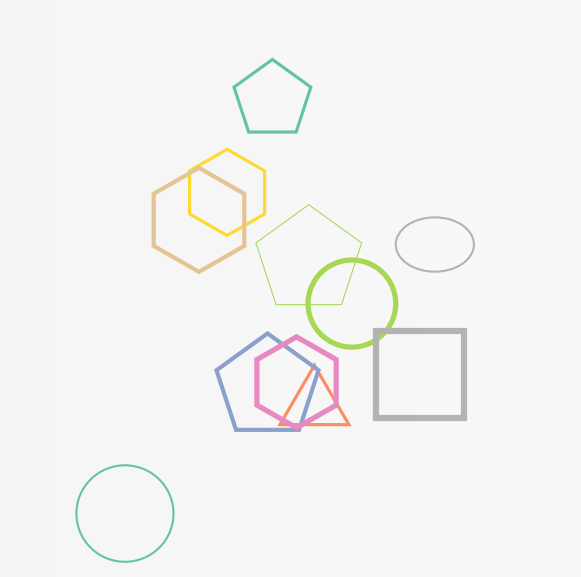[{"shape": "pentagon", "thickness": 1.5, "radius": 0.35, "center": [0.469, 0.827]}, {"shape": "circle", "thickness": 1, "radius": 0.42, "center": [0.215, 0.11]}, {"shape": "triangle", "thickness": 1.5, "radius": 0.34, "center": [0.541, 0.298]}, {"shape": "pentagon", "thickness": 2, "radius": 0.46, "center": [0.46, 0.329]}, {"shape": "hexagon", "thickness": 2.5, "radius": 0.39, "center": [0.51, 0.337]}, {"shape": "pentagon", "thickness": 0.5, "radius": 0.48, "center": [0.531, 0.549]}, {"shape": "circle", "thickness": 2.5, "radius": 0.38, "center": [0.605, 0.473]}, {"shape": "hexagon", "thickness": 1.5, "radius": 0.37, "center": [0.391, 0.666]}, {"shape": "hexagon", "thickness": 2, "radius": 0.45, "center": [0.342, 0.618]}, {"shape": "square", "thickness": 3, "radius": 0.38, "center": [0.723, 0.35]}, {"shape": "oval", "thickness": 1, "radius": 0.34, "center": [0.748, 0.576]}]